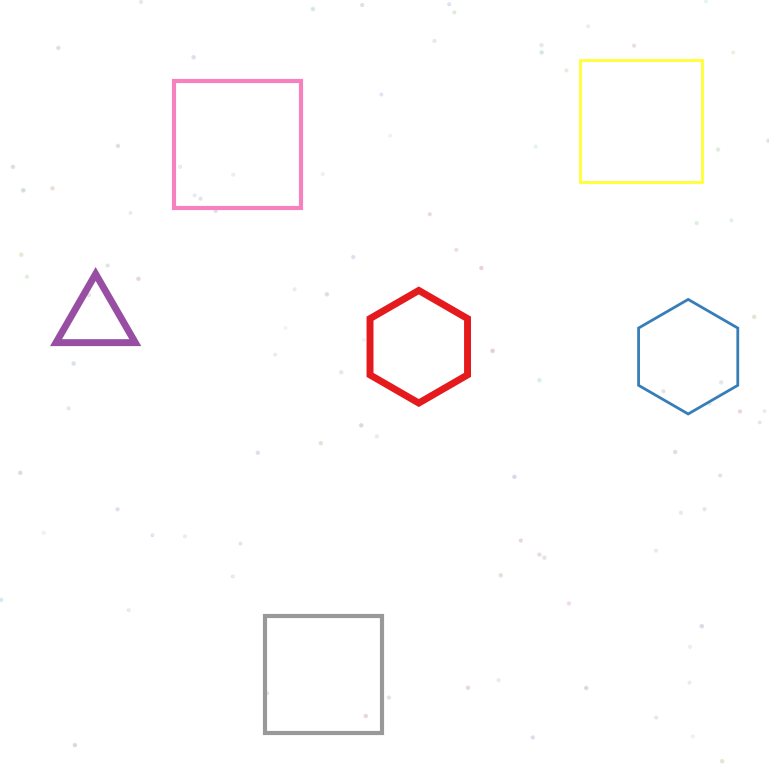[{"shape": "hexagon", "thickness": 2.5, "radius": 0.37, "center": [0.544, 0.55]}, {"shape": "hexagon", "thickness": 1, "radius": 0.37, "center": [0.894, 0.537]}, {"shape": "triangle", "thickness": 2.5, "radius": 0.3, "center": [0.124, 0.585]}, {"shape": "square", "thickness": 1, "radius": 0.4, "center": [0.832, 0.843]}, {"shape": "square", "thickness": 1.5, "radius": 0.41, "center": [0.309, 0.812]}, {"shape": "square", "thickness": 1.5, "radius": 0.38, "center": [0.42, 0.124]}]